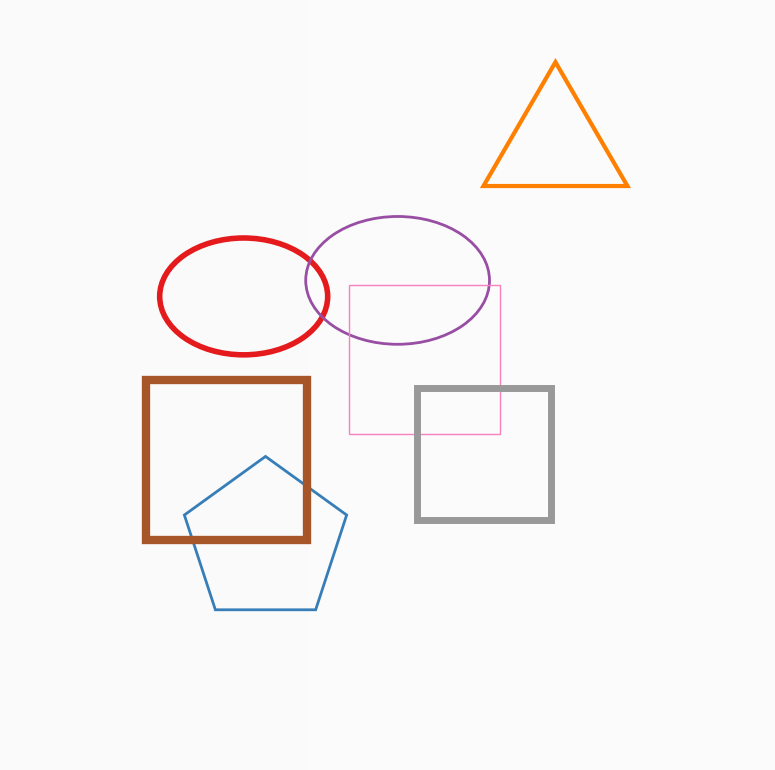[{"shape": "oval", "thickness": 2, "radius": 0.54, "center": [0.314, 0.615]}, {"shape": "pentagon", "thickness": 1, "radius": 0.55, "center": [0.343, 0.297]}, {"shape": "oval", "thickness": 1, "radius": 0.59, "center": [0.513, 0.636]}, {"shape": "triangle", "thickness": 1.5, "radius": 0.54, "center": [0.717, 0.812]}, {"shape": "square", "thickness": 3, "radius": 0.52, "center": [0.292, 0.403]}, {"shape": "square", "thickness": 0.5, "radius": 0.49, "center": [0.548, 0.533]}, {"shape": "square", "thickness": 2.5, "radius": 0.43, "center": [0.624, 0.41]}]